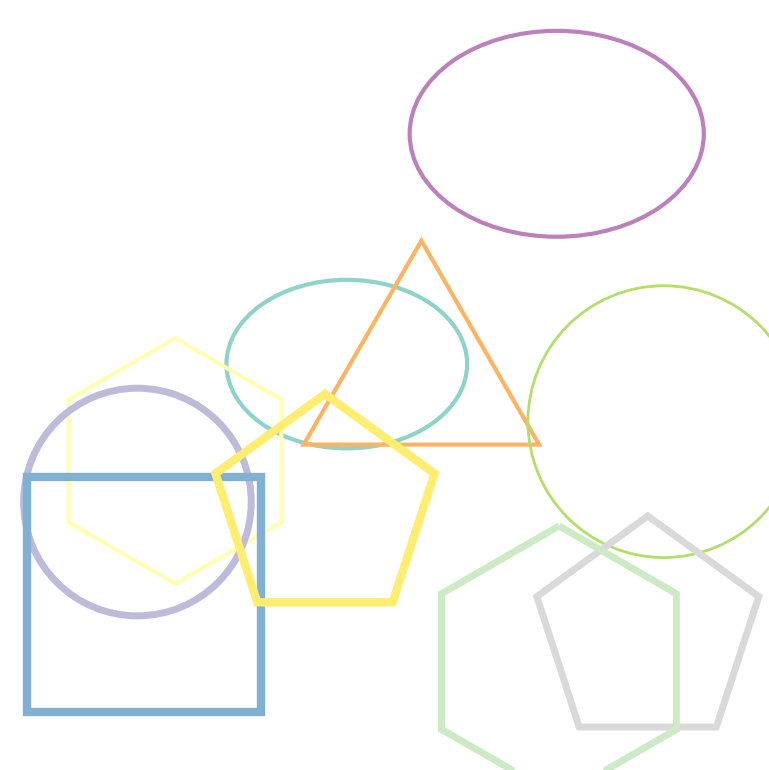[{"shape": "oval", "thickness": 1.5, "radius": 0.78, "center": [0.45, 0.527]}, {"shape": "hexagon", "thickness": 1.5, "radius": 0.8, "center": [0.227, 0.401]}, {"shape": "circle", "thickness": 2.5, "radius": 0.74, "center": [0.178, 0.348]}, {"shape": "square", "thickness": 3, "radius": 0.76, "center": [0.187, 0.227]}, {"shape": "triangle", "thickness": 1.5, "radius": 0.88, "center": [0.547, 0.511]}, {"shape": "circle", "thickness": 1, "radius": 0.88, "center": [0.862, 0.452]}, {"shape": "pentagon", "thickness": 2.5, "radius": 0.76, "center": [0.841, 0.178]}, {"shape": "oval", "thickness": 1.5, "radius": 0.96, "center": [0.723, 0.826]}, {"shape": "hexagon", "thickness": 2.5, "radius": 0.88, "center": [0.726, 0.141]}, {"shape": "pentagon", "thickness": 3, "radius": 0.75, "center": [0.422, 0.339]}]